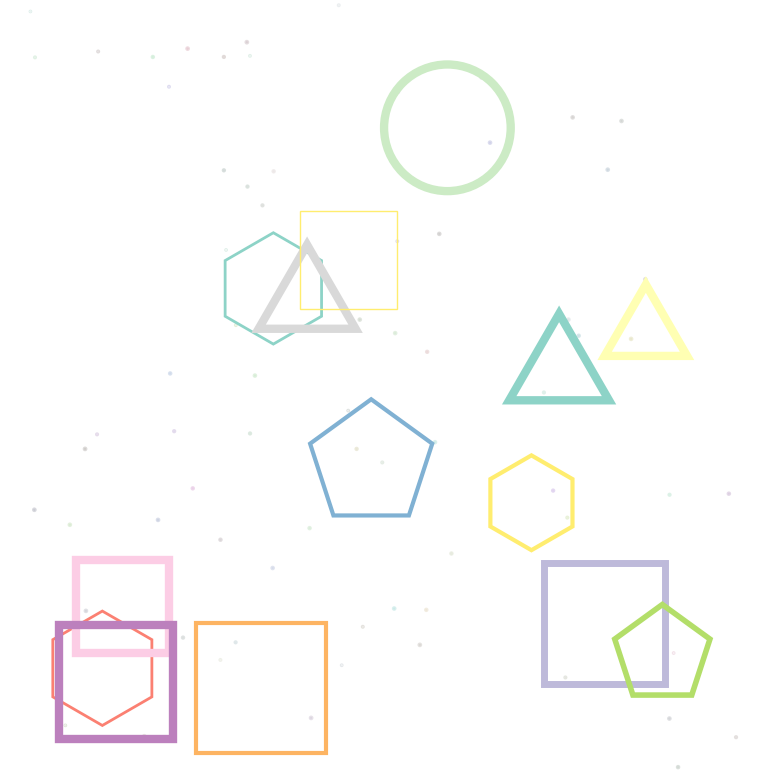[{"shape": "hexagon", "thickness": 1, "radius": 0.36, "center": [0.355, 0.625]}, {"shape": "triangle", "thickness": 3, "radius": 0.37, "center": [0.726, 0.518]}, {"shape": "triangle", "thickness": 3, "radius": 0.31, "center": [0.839, 0.569]}, {"shape": "square", "thickness": 2.5, "radius": 0.39, "center": [0.785, 0.19]}, {"shape": "hexagon", "thickness": 1, "radius": 0.37, "center": [0.133, 0.132]}, {"shape": "pentagon", "thickness": 1.5, "radius": 0.42, "center": [0.482, 0.398]}, {"shape": "square", "thickness": 1.5, "radius": 0.42, "center": [0.339, 0.107]}, {"shape": "pentagon", "thickness": 2, "radius": 0.33, "center": [0.86, 0.15]}, {"shape": "square", "thickness": 3, "radius": 0.3, "center": [0.159, 0.213]}, {"shape": "triangle", "thickness": 3, "radius": 0.36, "center": [0.399, 0.609]}, {"shape": "square", "thickness": 3, "radius": 0.37, "center": [0.151, 0.114]}, {"shape": "circle", "thickness": 3, "radius": 0.41, "center": [0.581, 0.834]}, {"shape": "hexagon", "thickness": 1.5, "radius": 0.31, "center": [0.69, 0.347]}, {"shape": "square", "thickness": 0.5, "radius": 0.32, "center": [0.452, 0.662]}]